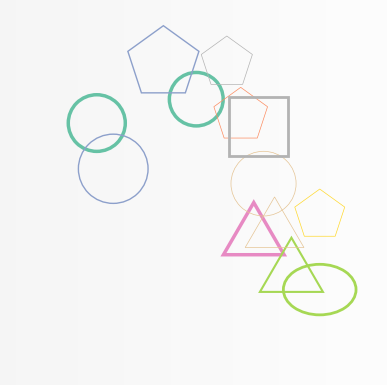[{"shape": "circle", "thickness": 2.5, "radius": 0.35, "center": [0.506, 0.742]}, {"shape": "circle", "thickness": 2.5, "radius": 0.37, "center": [0.25, 0.68]}, {"shape": "pentagon", "thickness": 0.5, "radius": 0.36, "center": [0.621, 0.7]}, {"shape": "circle", "thickness": 1, "radius": 0.45, "center": [0.292, 0.562]}, {"shape": "pentagon", "thickness": 1, "radius": 0.48, "center": [0.422, 0.837]}, {"shape": "triangle", "thickness": 2.5, "radius": 0.45, "center": [0.655, 0.384]}, {"shape": "oval", "thickness": 2, "radius": 0.47, "center": [0.825, 0.248]}, {"shape": "triangle", "thickness": 1.5, "radius": 0.47, "center": [0.752, 0.289]}, {"shape": "pentagon", "thickness": 0.5, "radius": 0.34, "center": [0.825, 0.441]}, {"shape": "circle", "thickness": 0.5, "radius": 0.42, "center": [0.68, 0.523]}, {"shape": "triangle", "thickness": 0.5, "radius": 0.44, "center": [0.709, 0.401]}, {"shape": "pentagon", "thickness": 0.5, "radius": 0.35, "center": [0.585, 0.837]}, {"shape": "square", "thickness": 2, "radius": 0.38, "center": [0.667, 0.671]}]